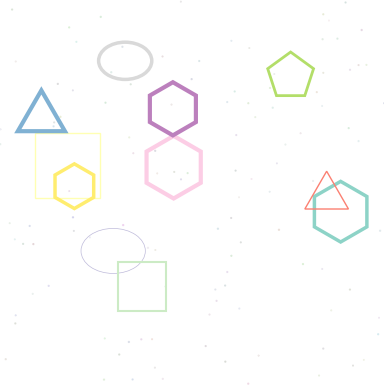[{"shape": "hexagon", "thickness": 2.5, "radius": 0.39, "center": [0.885, 0.45]}, {"shape": "square", "thickness": 1, "radius": 0.43, "center": [0.175, 0.57]}, {"shape": "oval", "thickness": 0.5, "radius": 0.42, "center": [0.294, 0.348]}, {"shape": "triangle", "thickness": 1, "radius": 0.33, "center": [0.848, 0.49]}, {"shape": "triangle", "thickness": 3, "radius": 0.35, "center": [0.107, 0.695]}, {"shape": "pentagon", "thickness": 2, "radius": 0.31, "center": [0.755, 0.802]}, {"shape": "hexagon", "thickness": 3, "radius": 0.41, "center": [0.451, 0.566]}, {"shape": "oval", "thickness": 2.5, "radius": 0.35, "center": [0.325, 0.842]}, {"shape": "hexagon", "thickness": 3, "radius": 0.35, "center": [0.449, 0.717]}, {"shape": "square", "thickness": 1.5, "radius": 0.31, "center": [0.369, 0.256]}, {"shape": "hexagon", "thickness": 2.5, "radius": 0.29, "center": [0.193, 0.516]}]